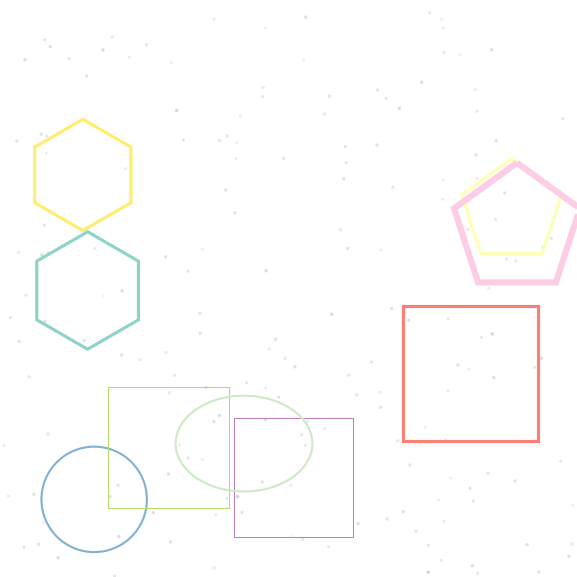[{"shape": "hexagon", "thickness": 1.5, "radius": 0.51, "center": [0.152, 0.496]}, {"shape": "pentagon", "thickness": 1.5, "radius": 0.45, "center": [0.886, 0.634]}, {"shape": "square", "thickness": 1.5, "radius": 0.59, "center": [0.815, 0.353]}, {"shape": "circle", "thickness": 1, "radius": 0.46, "center": [0.163, 0.134]}, {"shape": "square", "thickness": 0.5, "radius": 0.52, "center": [0.292, 0.224]}, {"shape": "pentagon", "thickness": 3, "radius": 0.57, "center": [0.895, 0.603]}, {"shape": "square", "thickness": 0.5, "radius": 0.52, "center": [0.507, 0.172]}, {"shape": "oval", "thickness": 1, "radius": 0.59, "center": [0.423, 0.231]}, {"shape": "hexagon", "thickness": 1.5, "radius": 0.48, "center": [0.143, 0.696]}]